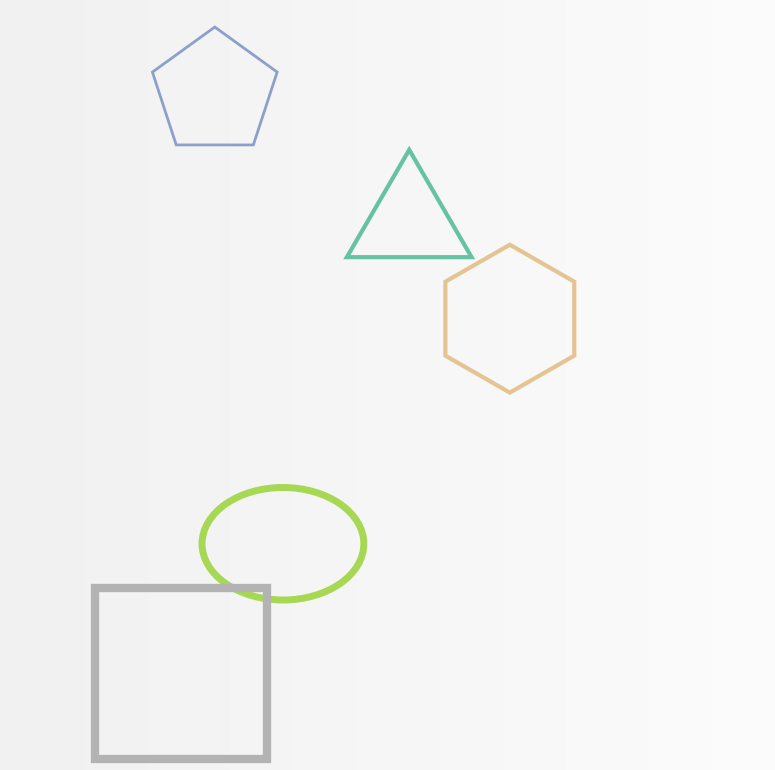[{"shape": "triangle", "thickness": 1.5, "radius": 0.46, "center": [0.528, 0.712]}, {"shape": "pentagon", "thickness": 1, "radius": 0.42, "center": [0.277, 0.88]}, {"shape": "oval", "thickness": 2.5, "radius": 0.52, "center": [0.365, 0.294]}, {"shape": "hexagon", "thickness": 1.5, "radius": 0.48, "center": [0.658, 0.586]}, {"shape": "square", "thickness": 3, "radius": 0.56, "center": [0.233, 0.125]}]